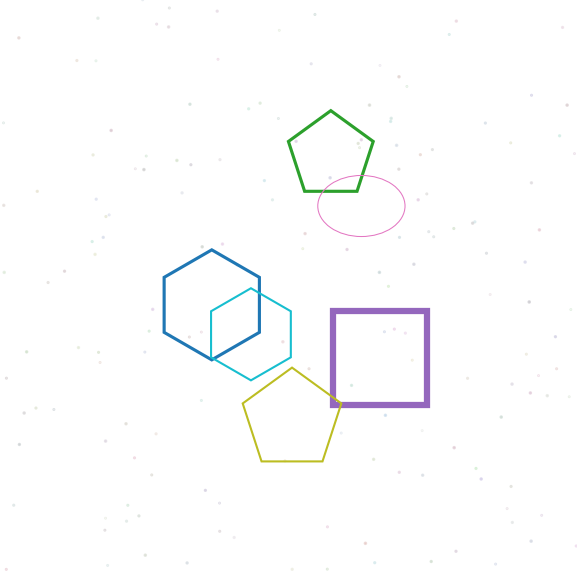[{"shape": "hexagon", "thickness": 1.5, "radius": 0.48, "center": [0.367, 0.471]}, {"shape": "pentagon", "thickness": 1.5, "radius": 0.39, "center": [0.573, 0.73]}, {"shape": "square", "thickness": 3, "radius": 0.41, "center": [0.659, 0.38]}, {"shape": "oval", "thickness": 0.5, "radius": 0.38, "center": [0.626, 0.642]}, {"shape": "pentagon", "thickness": 1, "radius": 0.45, "center": [0.506, 0.273]}, {"shape": "hexagon", "thickness": 1, "radius": 0.4, "center": [0.435, 0.42]}]